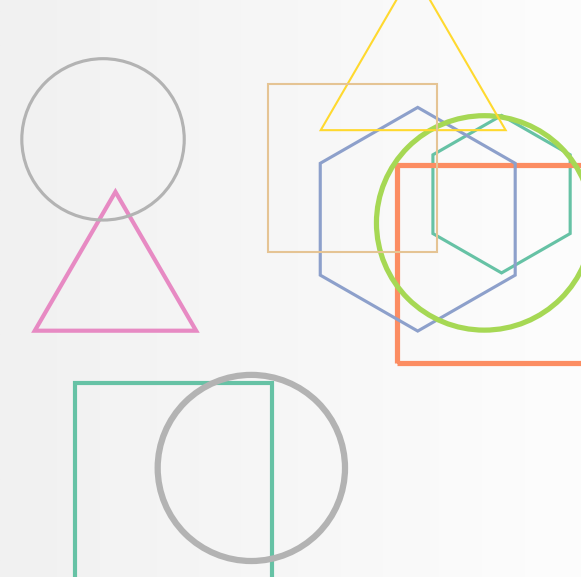[{"shape": "hexagon", "thickness": 1.5, "radius": 0.68, "center": [0.863, 0.663]}, {"shape": "square", "thickness": 2, "radius": 0.85, "center": [0.299, 0.166]}, {"shape": "square", "thickness": 2.5, "radius": 0.86, "center": [0.855, 0.542]}, {"shape": "hexagon", "thickness": 1.5, "radius": 0.97, "center": [0.719, 0.62]}, {"shape": "triangle", "thickness": 2, "radius": 0.8, "center": [0.199, 0.507]}, {"shape": "circle", "thickness": 2.5, "radius": 0.93, "center": [0.833, 0.613]}, {"shape": "triangle", "thickness": 1, "radius": 0.92, "center": [0.711, 0.866]}, {"shape": "square", "thickness": 1, "radius": 0.73, "center": [0.606, 0.708]}, {"shape": "circle", "thickness": 1.5, "radius": 0.7, "center": [0.177, 0.758]}, {"shape": "circle", "thickness": 3, "radius": 0.81, "center": [0.432, 0.189]}]